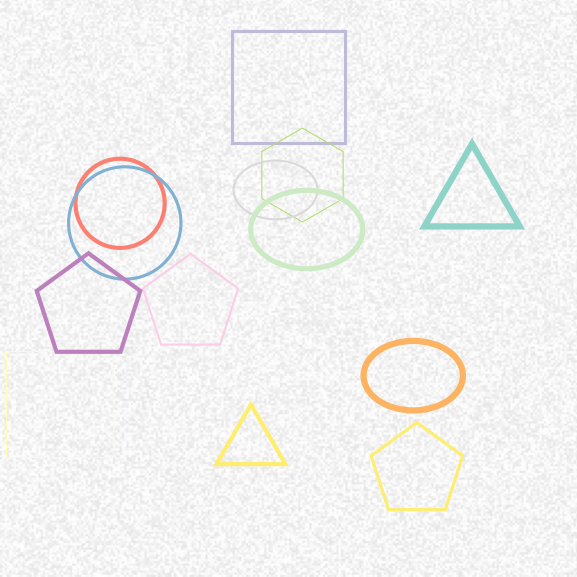[{"shape": "triangle", "thickness": 3, "radius": 0.48, "center": [0.817, 0.655]}, {"shape": "square", "thickness": 0.5, "radius": 0.46, "center": [0.103, 0.3]}, {"shape": "square", "thickness": 1.5, "radius": 0.49, "center": [0.499, 0.849]}, {"shape": "circle", "thickness": 2, "radius": 0.39, "center": [0.208, 0.647]}, {"shape": "circle", "thickness": 1.5, "radius": 0.49, "center": [0.216, 0.613]}, {"shape": "oval", "thickness": 3, "radius": 0.43, "center": [0.716, 0.349]}, {"shape": "hexagon", "thickness": 0.5, "radius": 0.41, "center": [0.524, 0.696]}, {"shape": "pentagon", "thickness": 1, "radius": 0.43, "center": [0.33, 0.473]}, {"shape": "oval", "thickness": 1, "radius": 0.36, "center": [0.477, 0.67]}, {"shape": "pentagon", "thickness": 2, "radius": 0.47, "center": [0.153, 0.466]}, {"shape": "oval", "thickness": 2.5, "radius": 0.48, "center": [0.531, 0.602]}, {"shape": "triangle", "thickness": 2, "radius": 0.34, "center": [0.435, 0.23]}, {"shape": "pentagon", "thickness": 1.5, "radius": 0.42, "center": [0.722, 0.184]}]